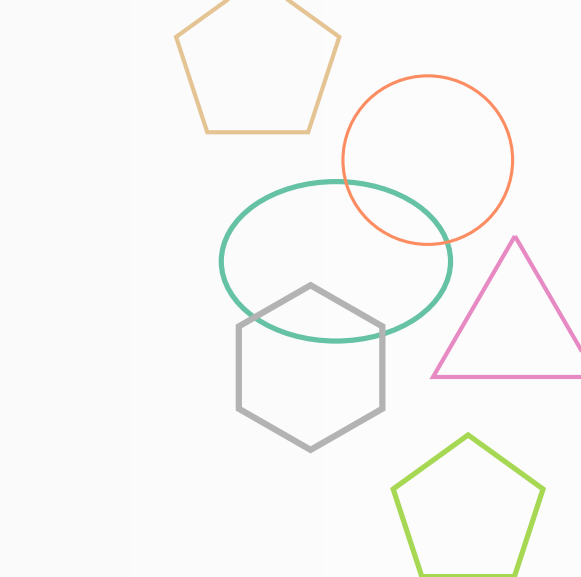[{"shape": "oval", "thickness": 2.5, "radius": 0.99, "center": [0.578, 0.547]}, {"shape": "circle", "thickness": 1.5, "radius": 0.73, "center": [0.736, 0.722]}, {"shape": "triangle", "thickness": 2, "radius": 0.81, "center": [0.886, 0.428]}, {"shape": "pentagon", "thickness": 2.5, "radius": 0.68, "center": [0.805, 0.11]}, {"shape": "pentagon", "thickness": 2, "radius": 0.74, "center": [0.443, 0.89]}, {"shape": "hexagon", "thickness": 3, "radius": 0.71, "center": [0.534, 0.363]}]